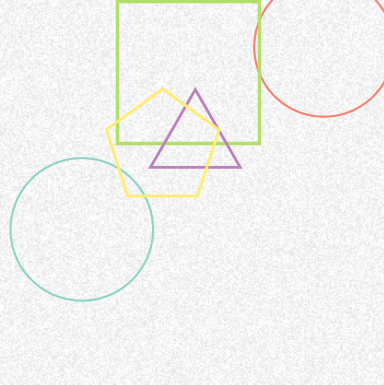[{"shape": "circle", "thickness": 1.5, "radius": 0.93, "center": [0.212, 0.404]}, {"shape": "circle", "thickness": 1.5, "radius": 0.91, "center": [0.841, 0.878]}, {"shape": "square", "thickness": 2.5, "radius": 0.93, "center": [0.488, 0.813]}, {"shape": "triangle", "thickness": 2, "radius": 0.67, "center": [0.507, 0.633]}, {"shape": "pentagon", "thickness": 2, "radius": 0.77, "center": [0.423, 0.615]}]